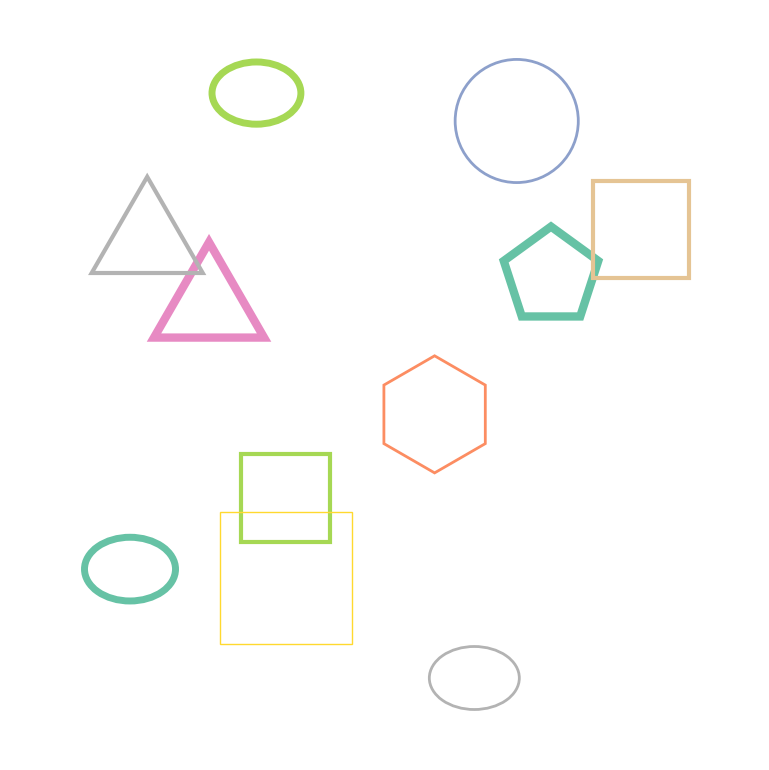[{"shape": "oval", "thickness": 2.5, "radius": 0.3, "center": [0.169, 0.261]}, {"shape": "pentagon", "thickness": 3, "radius": 0.32, "center": [0.716, 0.641]}, {"shape": "hexagon", "thickness": 1, "radius": 0.38, "center": [0.564, 0.462]}, {"shape": "circle", "thickness": 1, "radius": 0.4, "center": [0.671, 0.843]}, {"shape": "triangle", "thickness": 3, "radius": 0.41, "center": [0.271, 0.603]}, {"shape": "oval", "thickness": 2.5, "radius": 0.29, "center": [0.333, 0.879]}, {"shape": "square", "thickness": 1.5, "radius": 0.29, "center": [0.371, 0.353]}, {"shape": "square", "thickness": 0.5, "radius": 0.43, "center": [0.372, 0.249]}, {"shape": "square", "thickness": 1.5, "radius": 0.31, "center": [0.832, 0.701]}, {"shape": "triangle", "thickness": 1.5, "radius": 0.42, "center": [0.191, 0.687]}, {"shape": "oval", "thickness": 1, "radius": 0.29, "center": [0.616, 0.119]}]